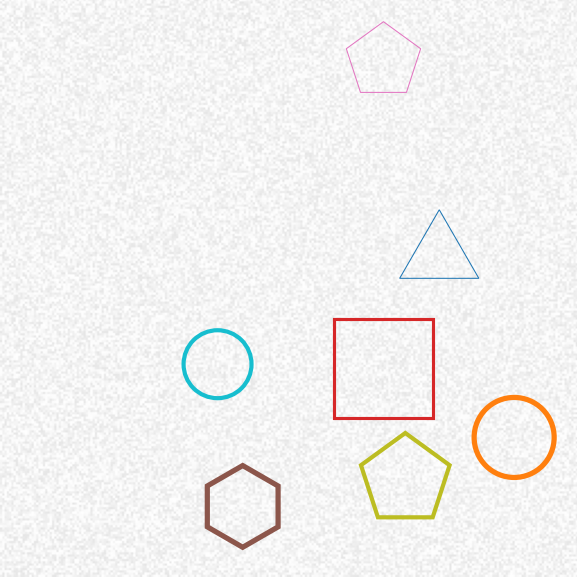[{"shape": "triangle", "thickness": 0.5, "radius": 0.4, "center": [0.761, 0.557]}, {"shape": "circle", "thickness": 2.5, "radius": 0.35, "center": [0.89, 0.242]}, {"shape": "square", "thickness": 1.5, "radius": 0.43, "center": [0.664, 0.361]}, {"shape": "hexagon", "thickness": 2.5, "radius": 0.35, "center": [0.42, 0.122]}, {"shape": "pentagon", "thickness": 0.5, "radius": 0.34, "center": [0.664, 0.894]}, {"shape": "pentagon", "thickness": 2, "radius": 0.4, "center": [0.702, 0.169]}, {"shape": "circle", "thickness": 2, "radius": 0.29, "center": [0.377, 0.368]}]